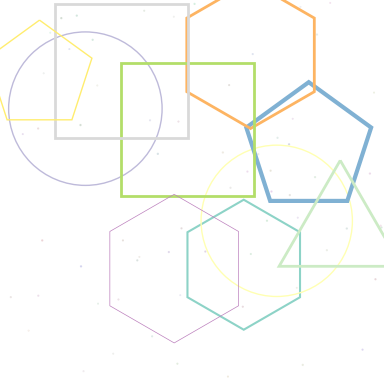[{"shape": "hexagon", "thickness": 1.5, "radius": 0.84, "center": [0.633, 0.312]}, {"shape": "circle", "thickness": 1, "radius": 0.98, "center": [0.719, 0.426]}, {"shape": "circle", "thickness": 1, "radius": 1.0, "center": [0.222, 0.718]}, {"shape": "pentagon", "thickness": 3, "radius": 0.85, "center": [0.802, 0.616]}, {"shape": "hexagon", "thickness": 2, "radius": 0.96, "center": [0.651, 0.857]}, {"shape": "square", "thickness": 2, "radius": 0.86, "center": [0.488, 0.665]}, {"shape": "square", "thickness": 2, "radius": 0.87, "center": [0.316, 0.815]}, {"shape": "hexagon", "thickness": 0.5, "radius": 0.97, "center": [0.452, 0.302]}, {"shape": "triangle", "thickness": 2, "radius": 0.92, "center": [0.884, 0.4]}, {"shape": "pentagon", "thickness": 1, "radius": 0.72, "center": [0.103, 0.805]}]